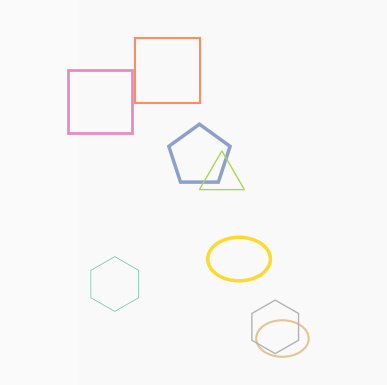[{"shape": "hexagon", "thickness": 0.5, "radius": 0.36, "center": [0.296, 0.262]}, {"shape": "square", "thickness": 1.5, "radius": 0.42, "center": [0.432, 0.817]}, {"shape": "pentagon", "thickness": 2.5, "radius": 0.42, "center": [0.515, 0.594]}, {"shape": "square", "thickness": 2, "radius": 0.41, "center": [0.258, 0.737]}, {"shape": "triangle", "thickness": 1, "radius": 0.34, "center": [0.573, 0.541]}, {"shape": "oval", "thickness": 2.5, "radius": 0.4, "center": [0.617, 0.327]}, {"shape": "oval", "thickness": 1.5, "radius": 0.34, "center": [0.729, 0.121]}, {"shape": "hexagon", "thickness": 1, "radius": 0.35, "center": [0.71, 0.151]}]